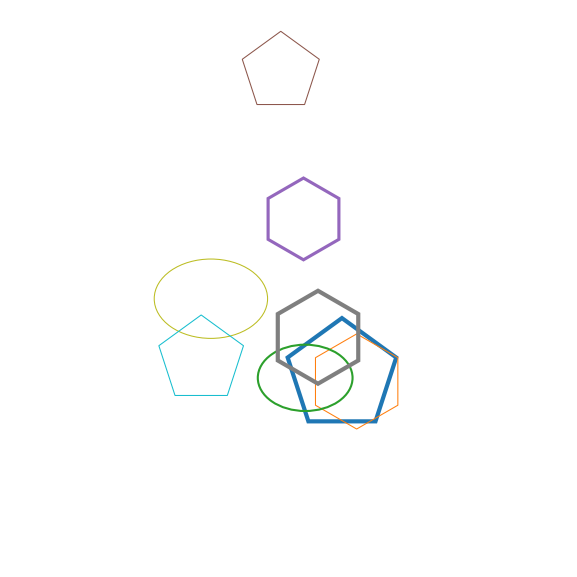[{"shape": "pentagon", "thickness": 2, "radius": 0.49, "center": [0.592, 0.349]}, {"shape": "hexagon", "thickness": 0.5, "radius": 0.41, "center": [0.618, 0.339]}, {"shape": "oval", "thickness": 1, "radius": 0.41, "center": [0.528, 0.345]}, {"shape": "hexagon", "thickness": 1.5, "radius": 0.35, "center": [0.526, 0.62]}, {"shape": "pentagon", "thickness": 0.5, "radius": 0.35, "center": [0.486, 0.875]}, {"shape": "hexagon", "thickness": 2, "radius": 0.4, "center": [0.551, 0.415]}, {"shape": "oval", "thickness": 0.5, "radius": 0.49, "center": [0.365, 0.482]}, {"shape": "pentagon", "thickness": 0.5, "radius": 0.39, "center": [0.348, 0.377]}]